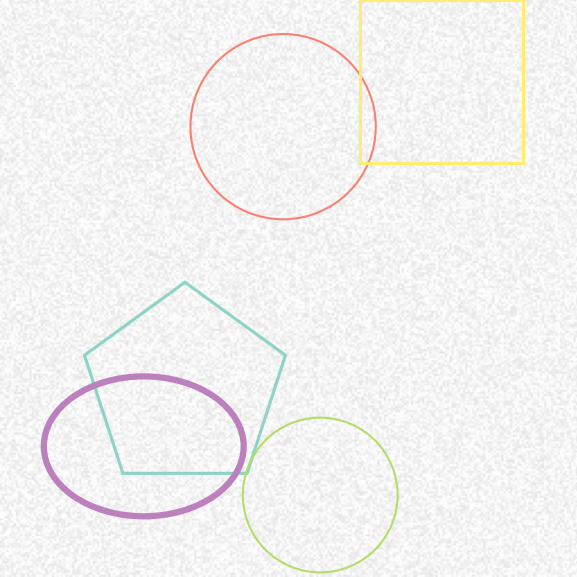[{"shape": "pentagon", "thickness": 1.5, "radius": 0.91, "center": [0.32, 0.327]}, {"shape": "circle", "thickness": 1, "radius": 0.8, "center": [0.49, 0.78]}, {"shape": "circle", "thickness": 1, "radius": 0.67, "center": [0.554, 0.142]}, {"shape": "oval", "thickness": 3, "radius": 0.87, "center": [0.249, 0.226]}, {"shape": "square", "thickness": 1.5, "radius": 0.7, "center": [0.764, 0.858]}]